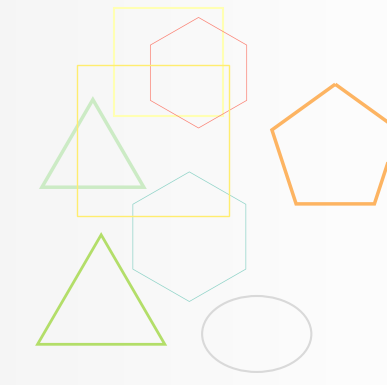[{"shape": "hexagon", "thickness": 0.5, "radius": 0.84, "center": [0.489, 0.385]}, {"shape": "square", "thickness": 1.5, "radius": 0.7, "center": [0.435, 0.839]}, {"shape": "hexagon", "thickness": 0.5, "radius": 0.72, "center": [0.512, 0.811]}, {"shape": "pentagon", "thickness": 2.5, "radius": 0.86, "center": [0.865, 0.609]}, {"shape": "triangle", "thickness": 2, "radius": 0.95, "center": [0.261, 0.201]}, {"shape": "oval", "thickness": 1.5, "radius": 0.7, "center": [0.663, 0.133]}, {"shape": "triangle", "thickness": 2.5, "radius": 0.76, "center": [0.24, 0.59]}, {"shape": "square", "thickness": 1, "radius": 0.98, "center": [0.395, 0.635]}]